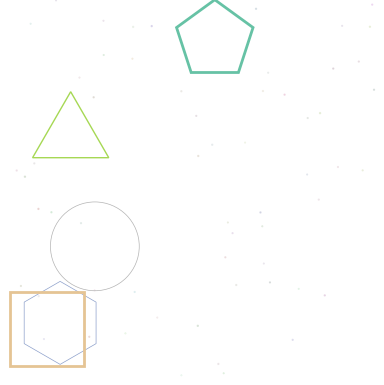[{"shape": "pentagon", "thickness": 2, "radius": 0.52, "center": [0.558, 0.896]}, {"shape": "hexagon", "thickness": 0.5, "radius": 0.54, "center": [0.156, 0.161]}, {"shape": "triangle", "thickness": 1, "radius": 0.57, "center": [0.184, 0.648]}, {"shape": "square", "thickness": 2, "radius": 0.48, "center": [0.122, 0.145]}, {"shape": "circle", "thickness": 0.5, "radius": 0.58, "center": [0.246, 0.36]}]